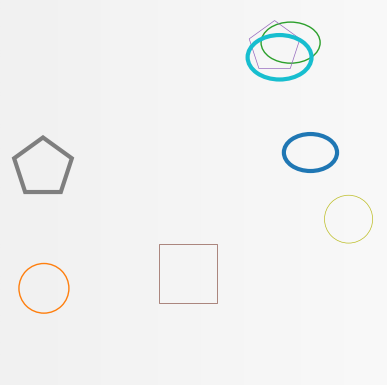[{"shape": "oval", "thickness": 3, "radius": 0.34, "center": [0.801, 0.604]}, {"shape": "circle", "thickness": 1, "radius": 0.32, "center": [0.113, 0.251]}, {"shape": "oval", "thickness": 1, "radius": 0.38, "center": [0.75, 0.889]}, {"shape": "pentagon", "thickness": 0.5, "radius": 0.34, "center": [0.709, 0.878]}, {"shape": "square", "thickness": 0.5, "radius": 0.38, "center": [0.485, 0.29]}, {"shape": "pentagon", "thickness": 3, "radius": 0.39, "center": [0.111, 0.565]}, {"shape": "circle", "thickness": 0.5, "radius": 0.31, "center": [0.9, 0.431]}, {"shape": "oval", "thickness": 3, "radius": 0.41, "center": [0.721, 0.851]}]